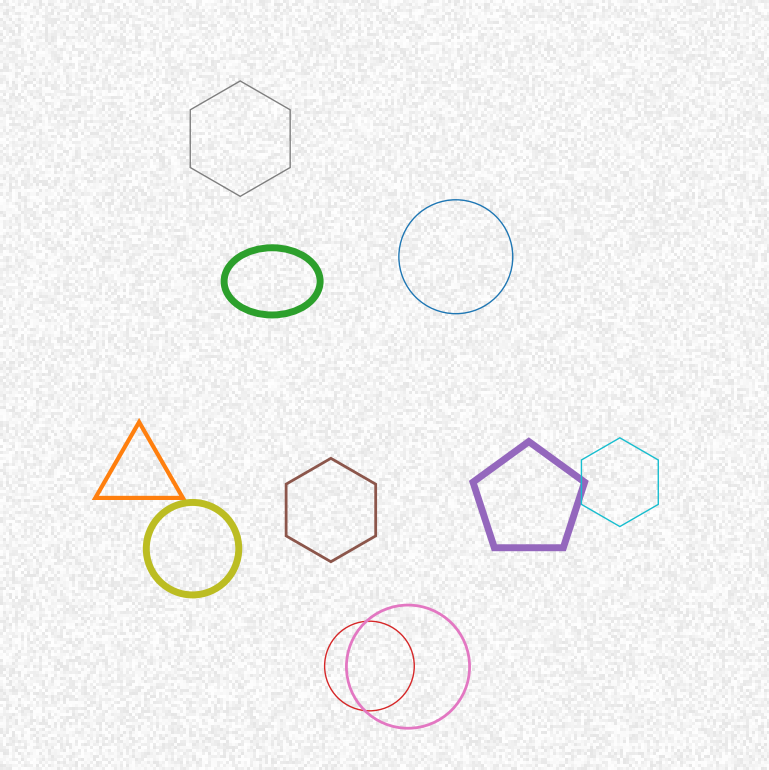[{"shape": "circle", "thickness": 0.5, "radius": 0.37, "center": [0.592, 0.667]}, {"shape": "triangle", "thickness": 1.5, "radius": 0.33, "center": [0.181, 0.386]}, {"shape": "oval", "thickness": 2.5, "radius": 0.31, "center": [0.353, 0.635]}, {"shape": "circle", "thickness": 0.5, "radius": 0.29, "center": [0.48, 0.135]}, {"shape": "pentagon", "thickness": 2.5, "radius": 0.38, "center": [0.687, 0.35]}, {"shape": "hexagon", "thickness": 1, "radius": 0.34, "center": [0.43, 0.338]}, {"shape": "circle", "thickness": 1, "radius": 0.4, "center": [0.53, 0.134]}, {"shape": "hexagon", "thickness": 0.5, "radius": 0.37, "center": [0.312, 0.82]}, {"shape": "circle", "thickness": 2.5, "radius": 0.3, "center": [0.25, 0.287]}, {"shape": "hexagon", "thickness": 0.5, "radius": 0.29, "center": [0.805, 0.374]}]